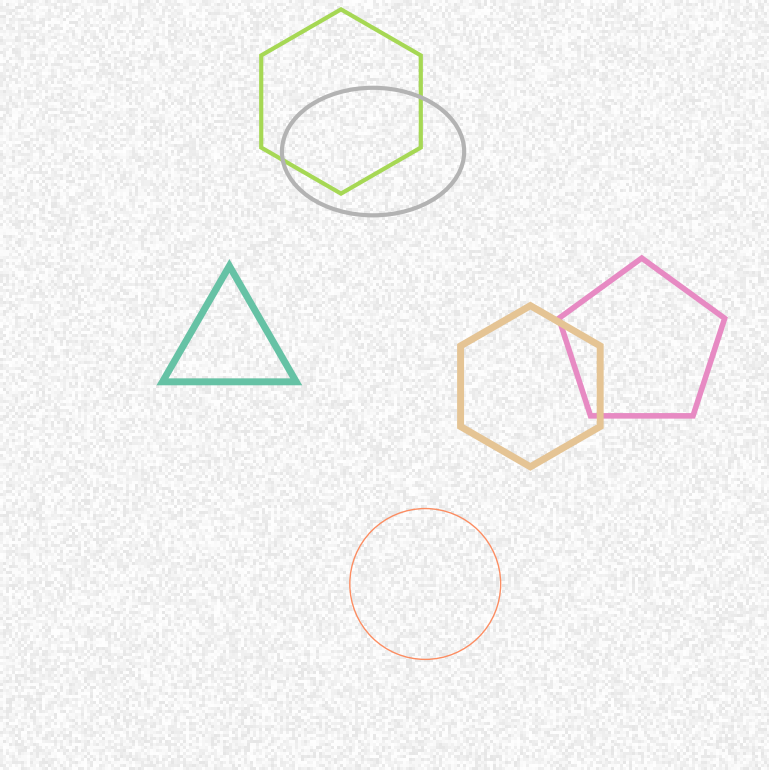[{"shape": "triangle", "thickness": 2.5, "radius": 0.5, "center": [0.298, 0.554]}, {"shape": "circle", "thickness": 0.5, "radius": 0.49, "center": [0.552, 0.242]}, {"shape": "pentagon", "thickness": 2, "radius": 0.57, "center": [0.833, 0.552]}, {"shape": "hexagon", "thickness": 1.5, "radius": 0.6, "center": [0.443, 0.868]}, {"shape": "hexagon", "thickness": 2.5, "radius": 0.52, "center": [0.689, 0.498]}, {"shape": "oval", "thickness": 1.5, "radius": 0.59, "center": [0.484, 0.803]}]